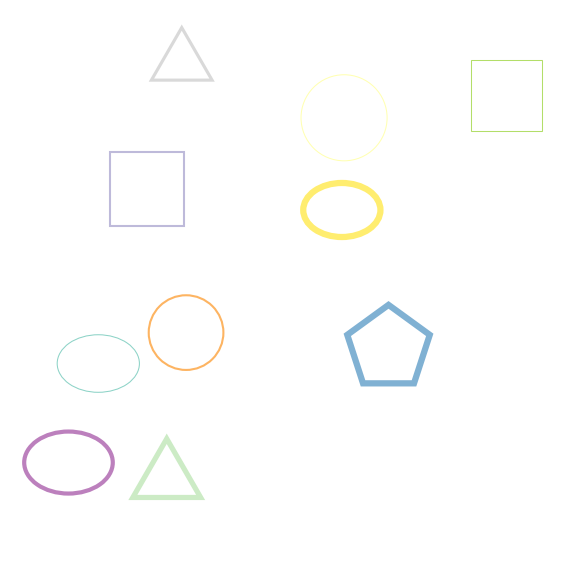[{"shape": "oval", "thickness": 0.5, "radius": 0.36, "center": [0.17, 0.37]}, {"shape": "circle", "thickness": 0.5, "radius": 0.37, "center": [0.596, 0.795]}, {"shape": "square", "thickness": 1, "radius": 0.32, "center": [0.254, 0.672]}, {"shape": "pentagon", "thickness": 3, "radius": 0.38, "center": [0.673, 0.396]}, {"shape": "circle", "thickness": 1, "radius": 0.32, "center": [0.322, 0.423]}, {"shape": "square", "thickness": 0.5, "radius": 0.31, "center": [0.877, 0.833]}, {"shape": "triangle", "thickness": 1.5, "radius": 0.3, "center": [0.315, 0.891]}, {"shape": "oval", "thickness": 2, "radius": 0.38, "center": [0.119, 0.198]}, {"shape": "triangle", "thickness": 2.5, "radius": 0.34, "center": [0.289, 0.172]}, {"shape": "oval", "thickness": 3, "radius": 0.33, "center": [0.592, 0.636]}]